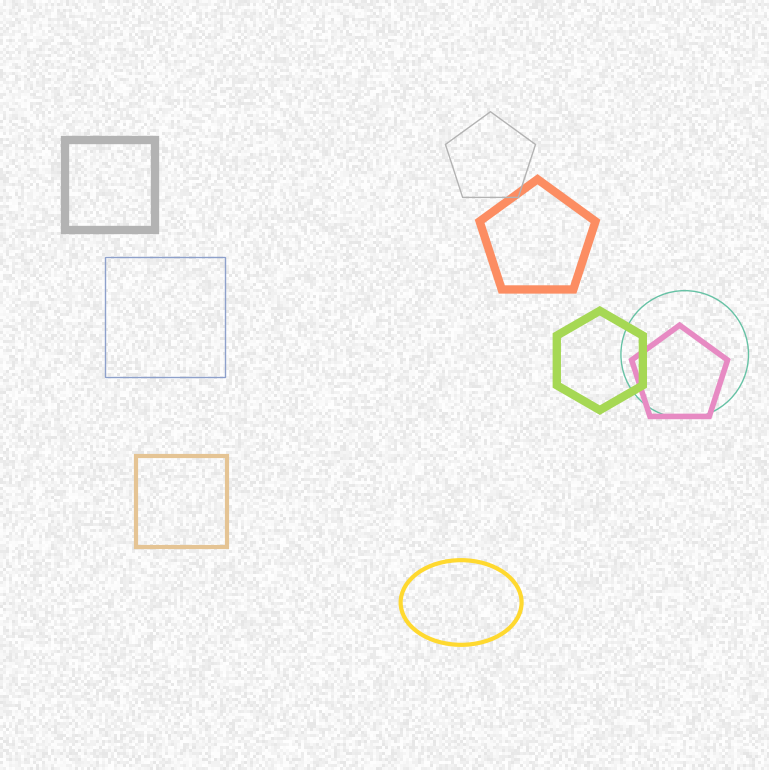[{"shape": "circle", "thickness": 0.5, "radius": 0.41, "center": [0.889, 0.54]}, {"shape": "pentagon", "thickness": 3, "radius": 0.4, "center": [0.698, 0.688]}, {"shape": "square", "thickness": 0.5, "radius": 0.39, "center": [0.214, 0.588]}, {"shape": "pentagon", "thickness": 2, "radius": 0.33, "center": [0.883, 0.512]}, {"shape": "hexagon", "thickness": 3, "radius": 0.32, "center": [0.779, 0.532]}, {"shape": "oval", "thickness": 1.5, "radius": 0.39, "center": [0.599, 0.218]}, {"shape": "square", "thickness": 1.5, "radius": 0.29, "center": [0.236, 0.349]}, {"shape": "pentagon", "thickness": 0.5, "radius": 0.31, "center": [0.637, 0.793]}, {"shape": "square", "thickness": 3, "radius": 0.29, "center": [0.143, 0.76]}]